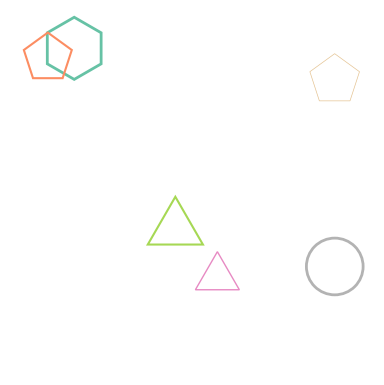[{"shape": "hexagon", "thickness": 2, "radius": 0.4, "center": [0.193, 0.874]}, {"shape": "pentagon", "thickness": 1.5, "radius": 0.33, "center": [0.124, 0.85]}, {"shape": "triangle", "thickness": 1, "radius": 0.33, "center": [0.565, 0.28]}, {"shape": "triangle", "thickness": 1.5, "radius": 0.41, "center": [0.455, 0.406]}, {"shape": "pentagon", "thickness": 0.5, "radius": 0.34, "center": [0.869, 0.793]}, {"shape": "circle", "thickness": 2, "radius": 0.37, "center": [0.87, 0.308]}]